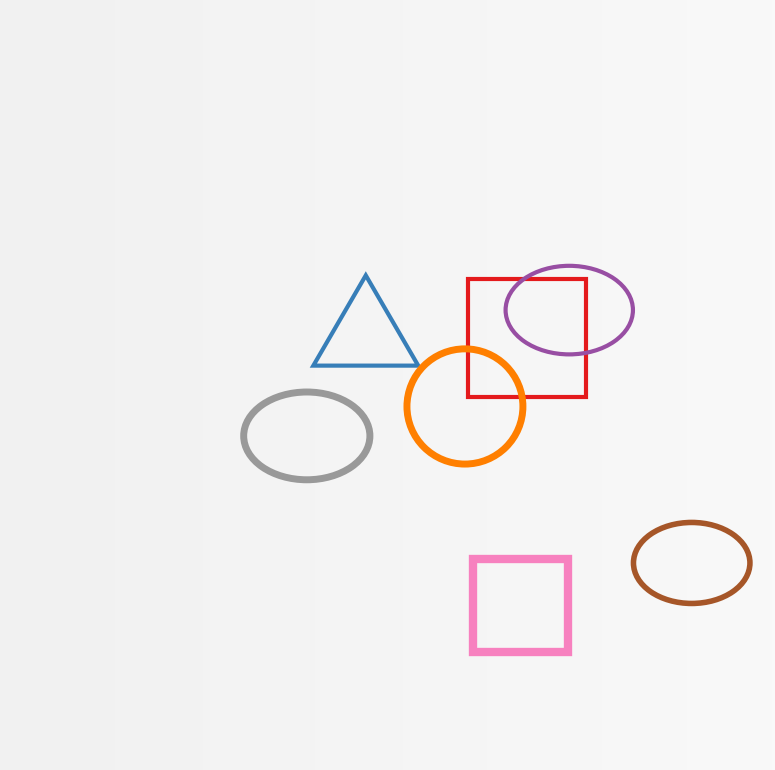[{"shape": "square", "thickness": 1.5, "radius": 0.38, "center": [0.68, 0.561]}, {"shape": "triangle", "thickness": 1.5, "radius": 0.39, "center": [0.472, 0.564]}, {"shape": "oval", "thickness": 1.5, "radius": 0.41, "center": [0.735, 0.597]}, {"shape": "circle", "thickness": 2.5, "radius": 0.37, "center": [0.6, 0.472]}, {"shape": "oval", "thickness": 2, "radius": 0.38, "center": [0.893, 0.269]}, {"shape": "square", "thickness": 3, "radius": 0.3, "center": [0.672, 0.214]}, {"shape": "oval", "thickness": 2.5, "radius": 0.41, "center": [0.396, 0.434]}]